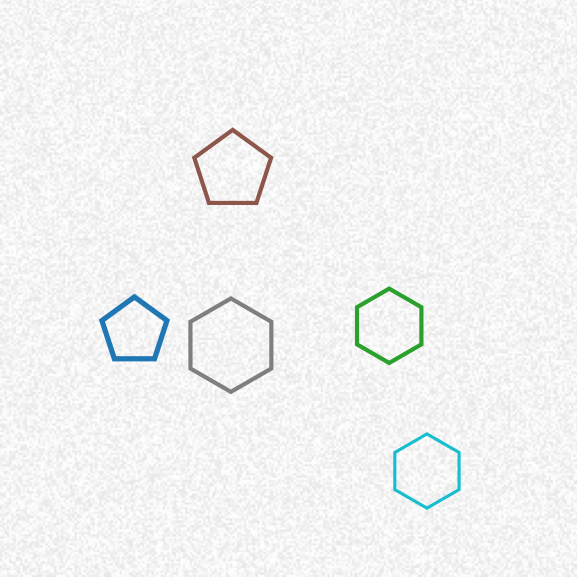[{"shape": "pentagon", "thickness": 2.5, "radius": 0.3, "center": [0.233, 0.426]}, {"shape": "hexagon", "thickness": 2, "radius": 0.32, "center": [0.674, 0.435]}, {"shape": "pentagon", "thickness": 2, "radius": 0.35, "center": [0.403, 0.704]}, {"shape": "hexagon", "thickness": 2, "radius": 0.4, "center": [0.4, 0.401]}, {"shape": "hexagon", "thickness": 1.5, "radius": 0.32, "center": [0.739, 0.183]}]